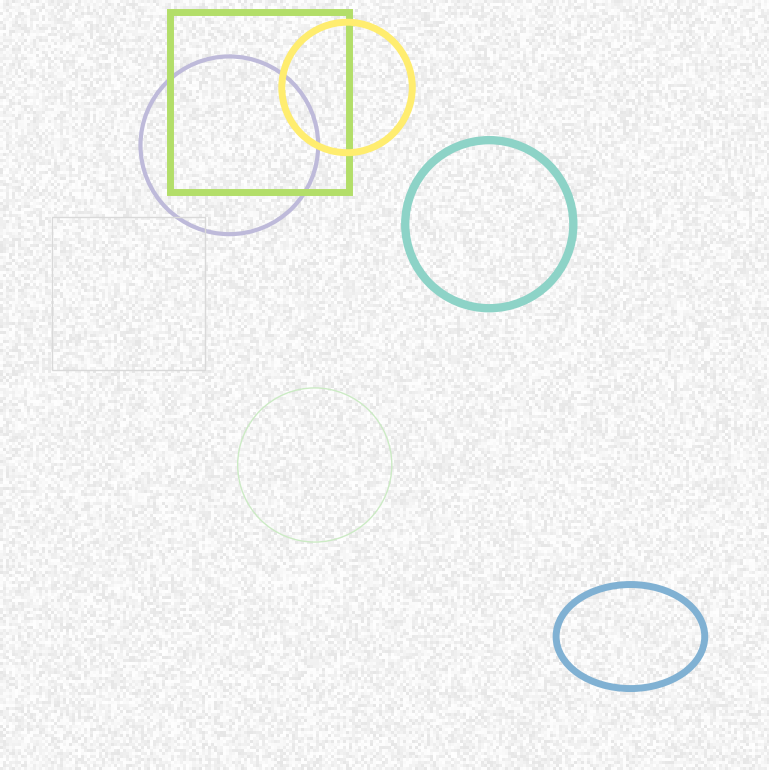[{"shape": "circle", "thickness": 3, "radius": 0.55, "center": [0.635, 0.709]}, {"shape": "circle", "thickness": 1.5, "radius": 0.58, "center": [0.298, 0.811]}, {"shape": "oval", "thickness": 2.5, "radius": 0.48, "center": [0.819, 0.173]}, {"shape": "square", "thickness": 2.5, "radius": 0.58, "center": [0.337, 0.867]}, {"shape": "square", "thickness": 0.5, "radius": 0.5, "center": [0.167, 0.619]}, {"shape": "circle", "thickness": 0.5, "radius": 0.5, "center": [0.409, 0.396]}, {"shape": "circle", "thickness": 2.5, "radius": 0.42, "center": [0.451, 0.886]}]